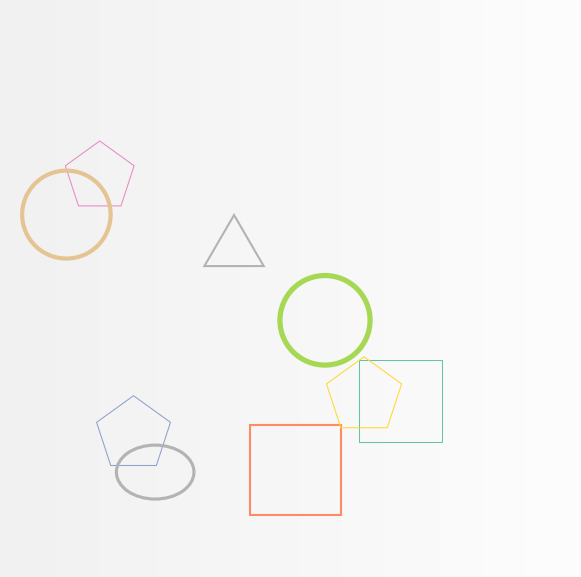[{"shape": "square", "thickness": 0.5, "radius": 0.36, "center": [0.688, 0.304]}, {"shape": "square", "thickness": 1, "radius": 0.39, "center": [0.508, 0.186]}, {"shape": "pentagon", "thickness": 0.5, "radius": 0.33, "center": [0.23, 0.247]}, {"shape": "pentagon", "thickness": 0.5, "radius": 0.31, "center": [0.172, 0.693]}, {"shape": "circle", "thickness": 2.5, "radius": 0.39, "center": [0.559, 0.444]}, {"shape": "pentagon", "thickness": 0.5, "radius": 0.34, "center": [0.626, 0.313]}, {"shape": "circle", "thickness": 2, "radius": 0.38, "center": [0.114, 0.628]}, {"shape": "oval", "thickness": 1.5, "radius": 0.33, "center": [0.267, 0.182]}, {"shape": "triangle", "thickness": 1, "radius": 0.29, "center": [0.403, 0.568]}]